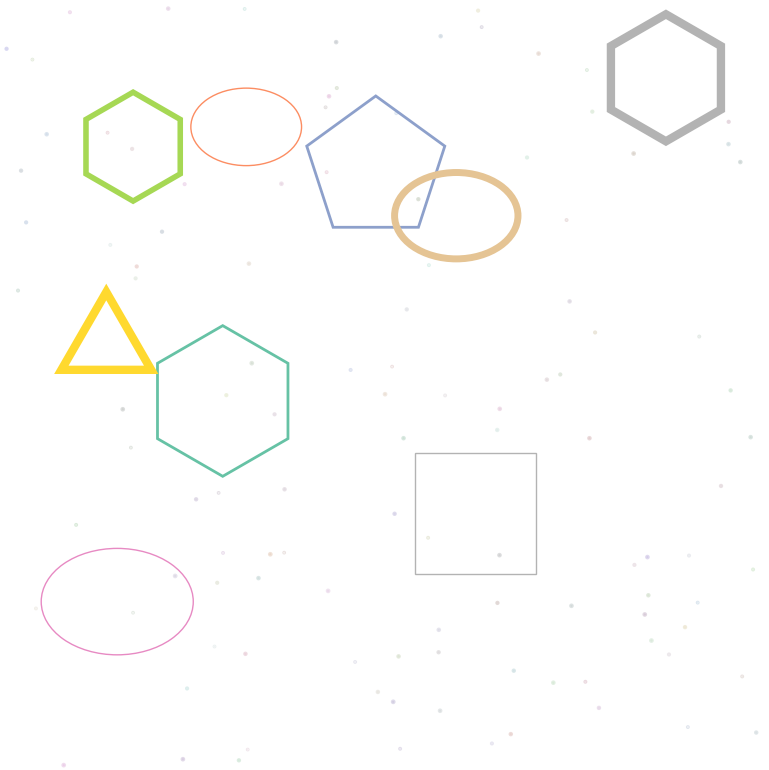[{"shape": "hexagon", "thickness": 1, "radius": 0.49, "center": [0.289, 0.479]}, {"shape": "oval", "thickness": 0.5, "radius": 0.36, "center": [0.32, 0.835]}, {"shape": "pentagon", "thickness": 1, "radius": 0.47, "center": [0.488, 0.781]}, {"shape": "oval", "thickness": 0.5, "radius": 0.49, "center": [0.152, 0.219]}, {"shape": "hexagon", "thickness": 2, "radius": 0.35, "center": [0.173, 0.81]}, {"shape": "triangle", "thickness": 3, "radius": 0.34, "center": [0.138, 0.553]}, {"shape": "oval", "thickness": 2.5, "radius": 0.4, "center": [0.593, 0.72]}, {"shape": "hexagon", "thickness": 3, "radius": 0.41, "center": [0.865, 0.899]}, {"shape": "square", "thickness": 0.5, "radius": 0.39, "center": [0.617, 0.333]}]